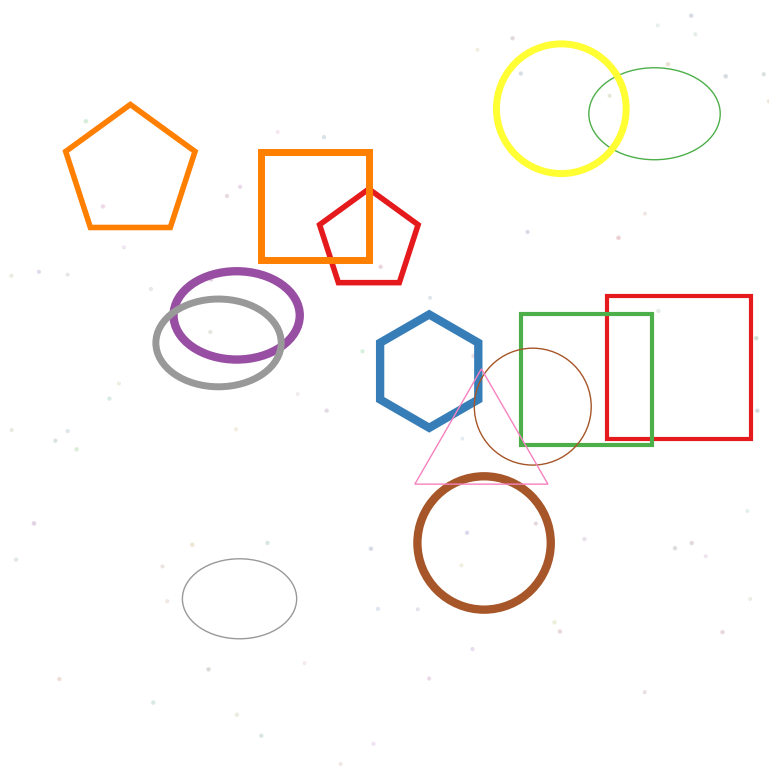[{"shape": "pentagon", "thickness": 2, "radius": 0.34, "center": [0.479, 0.687]}, {"shape": "square", "thickness": 1.5, "radius": 0.47, "center": [0.882, 0.523]}, {"shape": "hexagon", "thickness": 3, "radius": 0.37, "center": [0.557, 0.518]}, {"shape": "oval", "thickness": 0.5, "radius": 0.43, "center": [0.85, 0.852]}, {"shape": "square", "thickness": 1.5, "radius": 0.43, "center": [0.761, 0.507]}, {"shape": "oval", "thickness": 3, "radius": 0.41, "center": [0.307, 0.59]}, {"shape": "square", "thickness": 2.5, "radius": 0.35, "center": [0.409, 0.732]}, {"shape": "pentagon", "thickness": 2, "radius": 0.44, "center": [0.169, 0.776]}, {"shape": "circle", "thickness": 2.5, "radius": 0.42, "center": [0.729, 0.859]}, {"shape": "circle", "thickness": 3, "radius": 0.43, "center": [0.629, 0.295]}, {"shape": "circle", "thickness": 0.5, "radius": 0.38, "center": [0.692, 0.472]}, {"shape": "triangle", "thickness": 0.5, "radius": 0.5, "center": [0.625, 0.421]}, {"shape": "oval", "thickness": 0.5, "radius": 0.37, "center": [0.311, 0.222]}, {"shape": "oval", "thickness": 2.5, "radius": 0.41, "center": [0.284, 0.555]}]